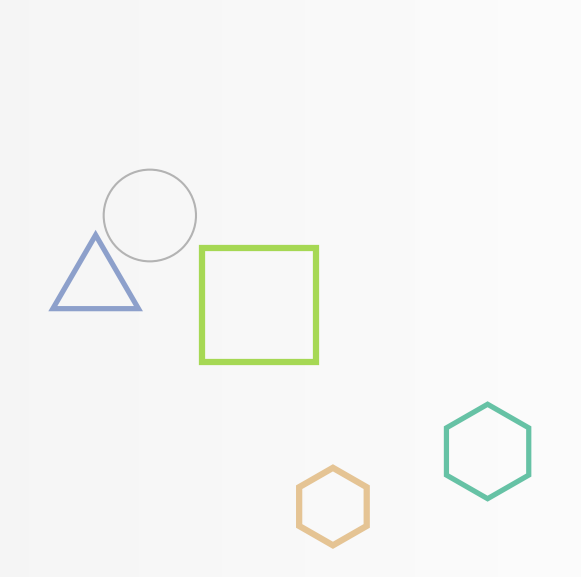[{"shape": "hexagon", "thickness": 2.5, "radius": 0.41, "center": [0.839, 0.217]}, {"shape": "triangle", "thickness": 2.5, "radius": 0.43, "center": [0.165, 0.507]}, {"shape": "square", "thickness": 3, "radius": 0.49, "center": [0.445, 0.471]}, {"shape": "hexagon", "thickness": 3, "radius": 0.34, "center": [0.573, 0.122]}, {"shape": "circle", "thickness": 1, "radius": 0.4, "center": [0.258, 0.626]}]